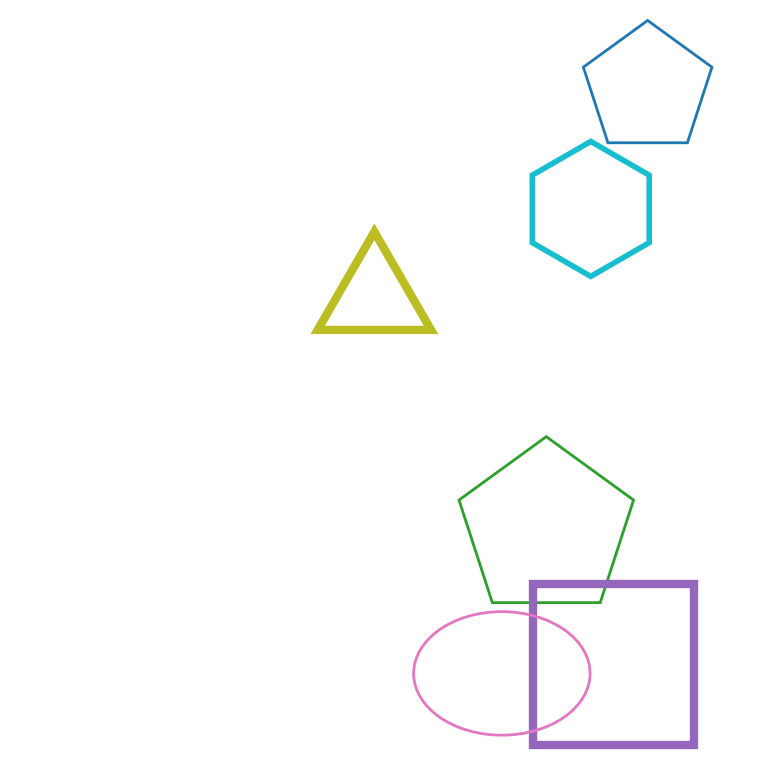[{"shape": "pentagon", "thickness": 1, "radius": 0.44, "center": [0.841, 0.886]}, {"shape": "pentagon", "thickness": 1, "radius": 0.6, "center": [0.709, 0.314]}, {"shape": "square", "thickness": 3, "radius": 0.52, "center": [0.797, 0.137]}, {"shape": "oval", "thickness": 1, "radius": 0.57, "center": [0.652, 0.125]}, {"shape": "triangle", "thickness": 3, "radius": 0.42, "center": [0.486, 0.614]}, {"shape": "hexagon", "thickness": 2, "radius": 0.44, "center": [0.767, 0.729]}]